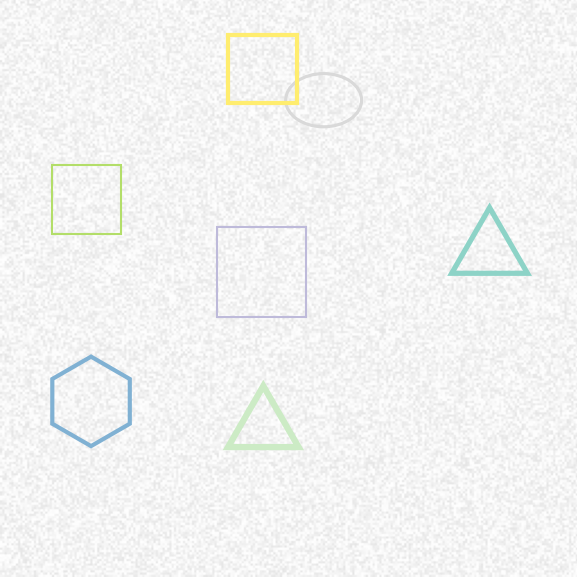[{"shape": "triangle", "thickness": 2.5, "radius": 0.38, "center": [0.848, 0.564]}, {"shape": "square", "thickness": 1, "radius": 0.39, "center": [0.453, 0.529]}, {"shape": "hexagon", "thickness": 2, "radius": 0.39, "center": [0.158, 0.304]}, {"shape": "square", "thickness": 1, "radius": 0.3, "center": [0.149, 0.654]}, {"shape": "oval", "thickness": 1.5, "radius": 0.33, "center": [0.56, 0.826]}, {"shape": "triangle", "thickness": 3, "radius": 0.35, "center": [0.456, 0.26]}, {"shape": "square", "thickness": 2, "radius": 0.3, "center": [0.454, 0.88]}]